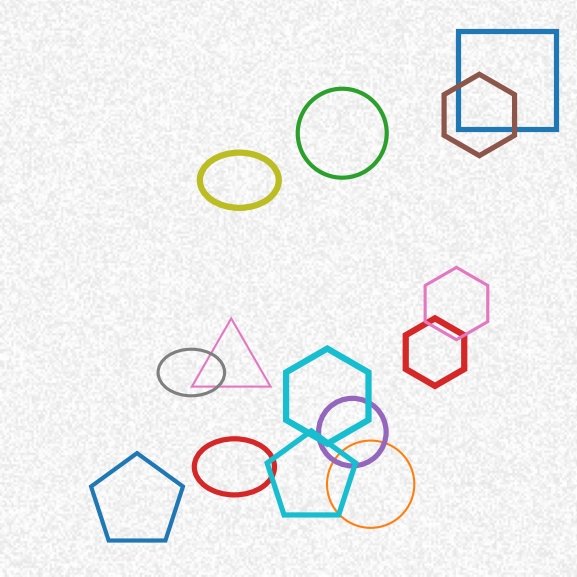[{"shape": "square", "thickness": 2.5, "radius": 0.42, "center": [0.878, 0.861]}, {"shape": "pentagon", "thickness": 2, "radius": 0.42, "center": [0.237, 0.131]}, {"shape": "circle", "thickness": 1, "radius": 0.38, "center": [0.642, 0.161]}, {"shape": "circle", "thickness": 2, "radius": 0.39, "center": [0.593, 0.768]}, {"shape": "oval", "thickness": 2.5, "radius": 0.35, "center": [0.406, 0.191]}, {"shape": "hexagon", "thickness": 3, "radius": 0.29, "center": [0.753, 0.389]}, {"shape": "circle", "thickness": 2.5, "radius": 0.29, "center": [0.61, 0.251]}, {"shape": "hexagon", "thickness": 2.5, "radius": 0.35, "center": [0.83, 0.8]}, {"shape": "hexagon", "thickness": 1.5, "radius": 0.31, "center": [0.79, 0.473]}, {"shape": "triangle", "thickness": 1, "radius": 0.39, "center": [0.4, 0.369]}, {"shape": "oval", "thickness": 1.5, "radius": 0.29, "center": [0.331, 0.354]}, {"shape": "oval", "thickness": 3, "radius": 0.34, "center": [0.414, 0.687]}, {"shape": "pentagon", "thickness": 2.5, "radius": 0.4, "center": [0.539, 0.173]}, {"shape": "hexagon", "thickness": 3, "radius": 0.41, "center": [0.567, 0.313]}]